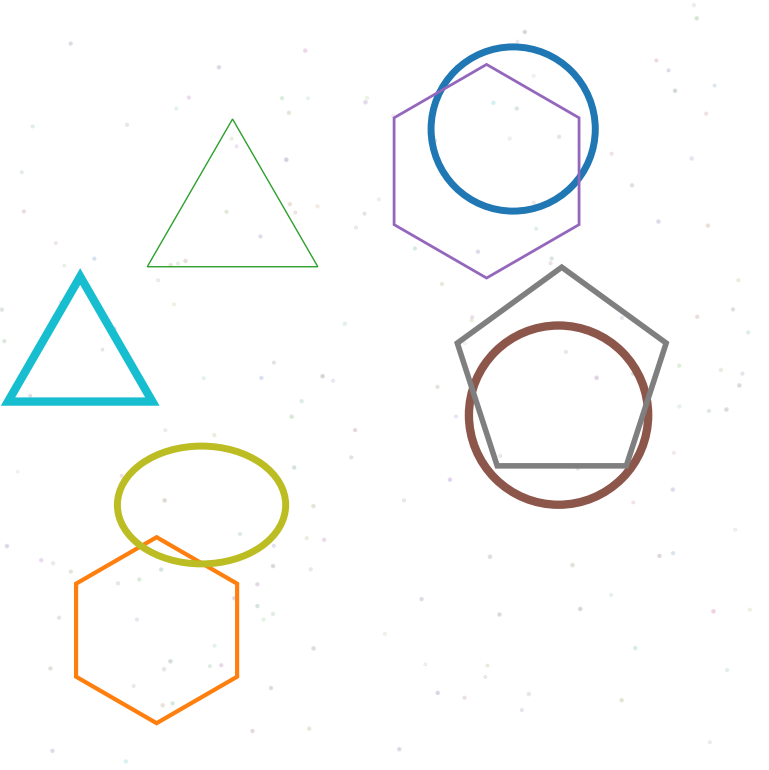[{"shape": "circle", "thickness": 2.5, "radius": 0.53, "center": [0.666, 0.832]}, {"shape": "hexagon", "thickness": 1.5, "radius": 0.6, "center": [0.203, 0.182]}, {"shape": "triangle", "thickness": 0.5, "radius": 0.64, "center": [0.302, 0.718]}, {"shape": "hexagon", "thickness": 1, "radius": 0.69, "center": [0.632, 0.778]}, {"shape": "circle", "thickness": 3, "radius": 0.58, "center": [0.725, 0.461]}, {"shape": "pentagon", "thickness": 2, "radius": 0.71, "center": [0.73, 0.51]}, {"shape": "oval", "thickness": 2.5, "radius": 0.55, "center": [0.262, 0.344]}, {"shape": "triangle", "thickness": 3, "radius": 0.54, "center": [0.104, 0.533]}]